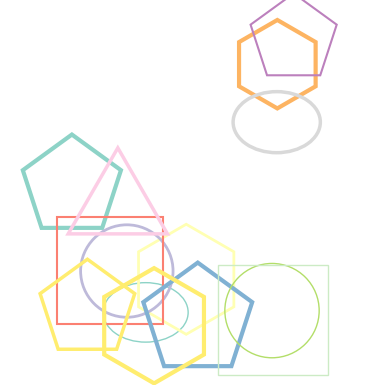[{"shape": "oval", "thickness": 1, "radius": 0.55, "center": [0.378, 0.189]}, {"shape": "pentagon", "thickness": 3, "radius": 0.67, "center": [0.187, 0.517]}, {"shape": "hexagon", "thickness": 2, "radius": 0.71, "center": [0.484, 0.275]}, {"shape": "circle", "thickness": 2, "radius": 0.6, "center": [0.329, 0.296]}, {"shape": "square", "thickness": 1.5, "radius": 0.69, "center": [0.285, 0.297]}, {"shape": "pentagon", "thickness": 3, "radius": 0.74, "center": [0.514, 0.169]}, {"shape": "hexagon", "thickness": 3, "radius": 0.57, "center": [0.72, 0.833]}, {"shape": "circle", "thickness": 1, "radius": 0.61, "center": [0.707, 0.193]}, {"shape": "triangle", "thickness": 2.5, "radius": 0.74, "center": [0.306, 0.467]}, {"shape": "oval", "thickness": 2.5, "radius": 0.57, "center": [0.719, 0.683]}, {"shape": "pentagon", "thickness": 1.5, "radius": 0.59, "center": [0.763, 0.9]}, {"shape": "square", "thickness": 1, "radius": 0.71, "center": [0.709, 0.168]}, {"shape": "hexagon", "thickness": 3, "radius": 0.75, "center": [0.4, 0.154]}, {"shape": "pentagon", "thickness": 2.5, "radius": 0.65, "center": [0.227, 0.197]}]